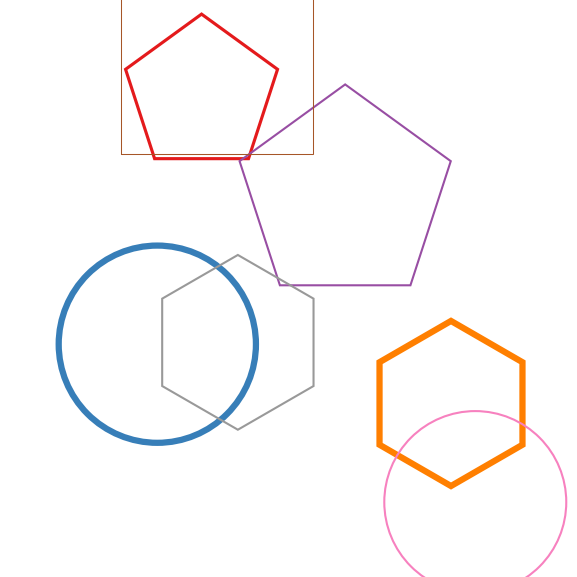[{"shape": "pentagon", "thickness": 1.5, "radius": 0.69, "center": [0.349, 0.836]}, {"shape": "circle", "thickness": 3, "radius": 0.85, "center": [0.272, 0.403]}, {"shape": "pentagon", "thickness": 1, "radius": 0.96, "center": [0.598, 0.661]}, {"shape": "hexagon", "thickness": 3, "radius": 0.71, "center": [0.781, 0.3]}, {"shape": "square", "thickness": 0.5, "radius": 0.84, "center": [0.376, 0.9]}, {"shape": "circle", "thickness": 1, "radius": 0.79, "center": [0.823, 0.13]}, {"shape": "hexagon", "thickness": 1, "radius": 0.76, "center": [0.412, 0.406]}]